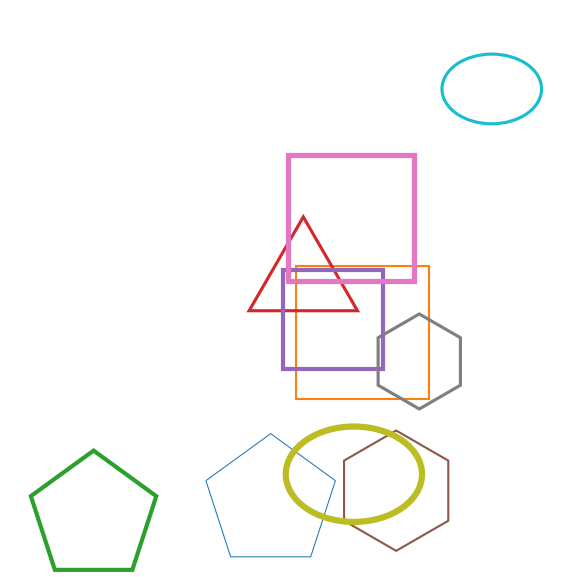[{"shape": "pentagon", "thickness": 0.5, "radius": 0.59, "center": [0.469, 0.13]}, {"shape": "square", "thickness": 1, "radius": 0.58, "center": [0.628, 0.424]}, {"shape": "pentagon", "thickness": 2, "radius": 0.57, "center": [0.162, 0.105]}, {"shape": "triangle", "thickness": 1.5, "radius": 0.54, "center": [0.525, 0.515]}, {"shape": "square", "thickness": 2, "radius": 0.43, "center": [0.577, 0.446]}, {"shape": "hexagon", "thickness": 1, "radius": 0.52, "center": [0.686, 0.149]}, {"shape": "square", "thickness": 2.5, "radius": 0.54, "center": [0.608, 0.622]}, {"shape": "hexagon", "thickness": 1.5, "radius": 0.41, "center": [0.726, 0.373]}, {"shape": "oval", "thickness": 3, "radius": 0.59, "center": [0.613, 0.178]}, {"shape": "oval", "thickness": 1.5, "radius": 0.43, "center": [0.852, 0.845]}]